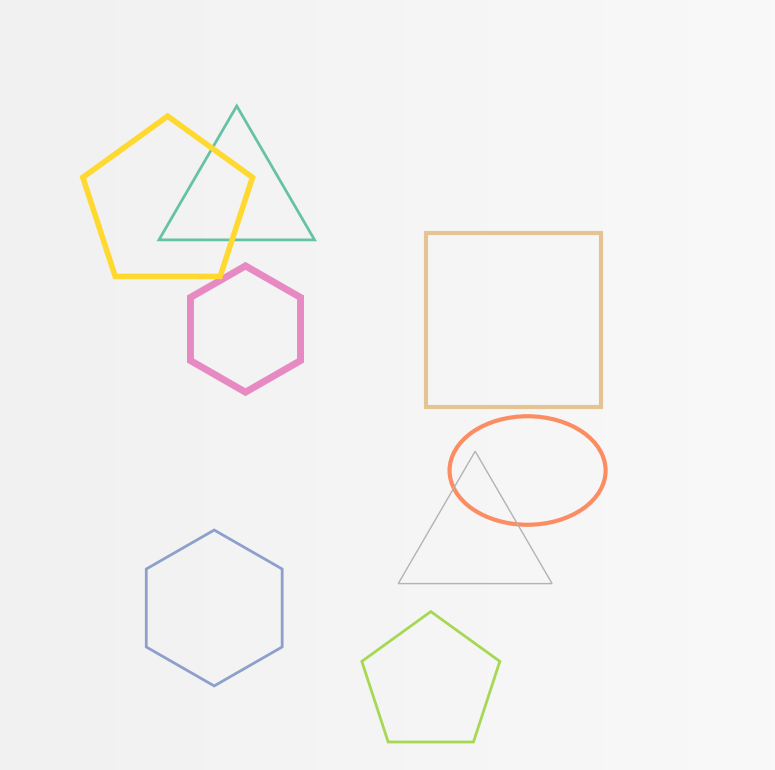[{"shape": "triangle", "thickness": 1, "radius": 0.58, "center": [0.305, 0.746]}, {"shape": "oval", "thickness": 1.5, "radius": 0.5, "center": [0.681, 0.389]}, {"shape": "hexagon", "thickness": 1, "radius": 0.51, "center": [0.276, 0.21]}, {"shape": "hexagon", "thickness": 2.5, "radius": 0.41, "center": [0.317, 0.573]}, {"shape": "pentagon", "thickness": 1, "radius": 0.47, "center": [0.556, 0.112]}, {"shape": "pentagon", "thickness": 2, "radius": 0.58, "center": [0.216, 0.734]}, {"shape": "square", "thickness": 1.5, "radius": 0.57, "center": [0.662, 0.585]}, {"shape": "triangle", "thickness": 0.5, "radius": 0.57, "center": [0.613, 0.299]}]